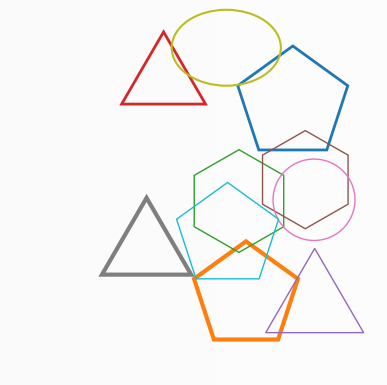[{"shape": "pentagon", "thickness": 2, "radius": 0.75, "center": [0.756, 0.731]}, {"shape": "pentagon", "thickness": 3, "radius": 0.7, "center": [0.635, 0.232]}, {"shape": "hexagon", "thickness": 1, "radius": 0.67, "center": [0.617, 0.478]}, {"shape": "triangle", "thickness": 2, "radius": 0.62, "center": [0.422, 0.792]}, {"shape": "triangle", "thickness": 1, "radius": 0.73, "center": [0.812, 0.209]}, {"shape": "hexagon", "thickness": 1, "radius": 0.64, "center": [0.788, 0.533]}, {"shape": "circle", "thickness": 1, "radius": 0.53, "center": [0.81, 0.481]}, {"shape": "triangle", "thickness": 3, "radius": 0.66, "center": [0.378, 0.353]}, {"shape": "oval", "thickness": 1.5, "radius": 0.7, "center": [0.584, 0.876]}, {"shape": "pentagon", "thickness": 1, "radius": 0.69, "center": [0.587, 0.388]}]